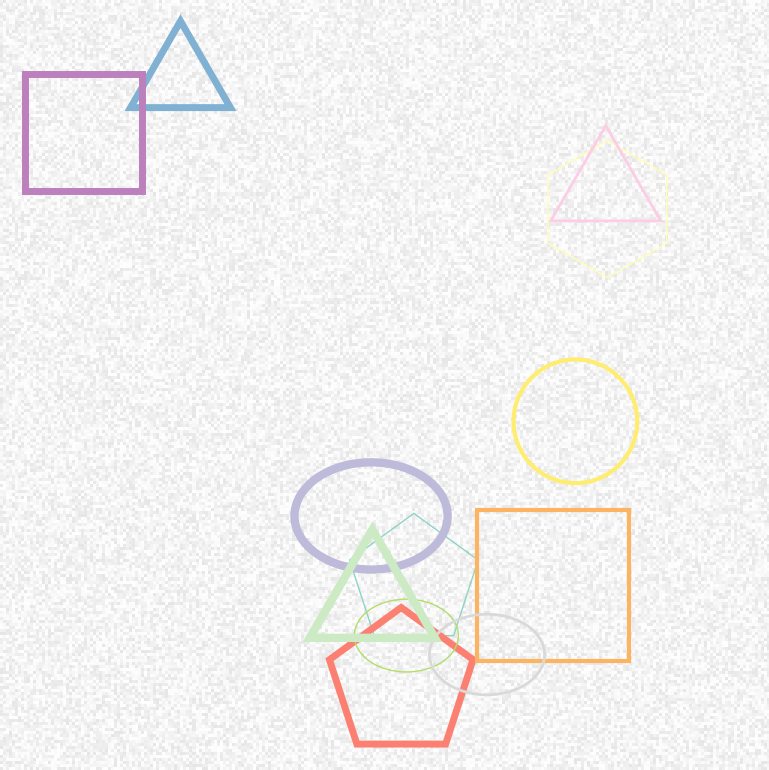[{"shape": "pentagon", "thickness": 0.5, "radius": 0.44, "center": [0.538, 0.246]}, {"shape": "hexagon", "thickness": 0.5, "radius": 0.44, "center": [0.789, 0.729]}, {"shape": "oval", "thickness": 3, "radius": 0.5, "center": [0.482, 0.33]}, {"shape": "pentagon", "thickness": 2.5, "radius": 0.49, "center": [0.521, 0.113]}, {"shape": "triangle", "thickness": 2.5, "radius": 0.37, "center": [0.234, 0.898]}, {"shape": "square", "thickness": 1.5, "radius": 0.49, "center": [0.718, 0.24]}, {"shape": "oval", "thickness": 0.5, "radius": 0.34, "center": [0.528, 0.175]}, {"shape": "triangle", "thickness": 1, "radius": 0.41, "center": [0.787, 0.754]}, {"shape": "oval", "thickness": 1, "radius": 0.37, "center": [0.633, 0.15]}, {"shape": "square", "thickness": 2.5, "radius": 0.38, "center": [0.108, 0.828]}, {"shape": "triangle", "thickness": 3, "radius": 0.47, "center": [0.484, 0.219]}, {"shape": "circle", "thickness": 1.5, "radius": 0.4, "center": [0.747, 0.453]}]